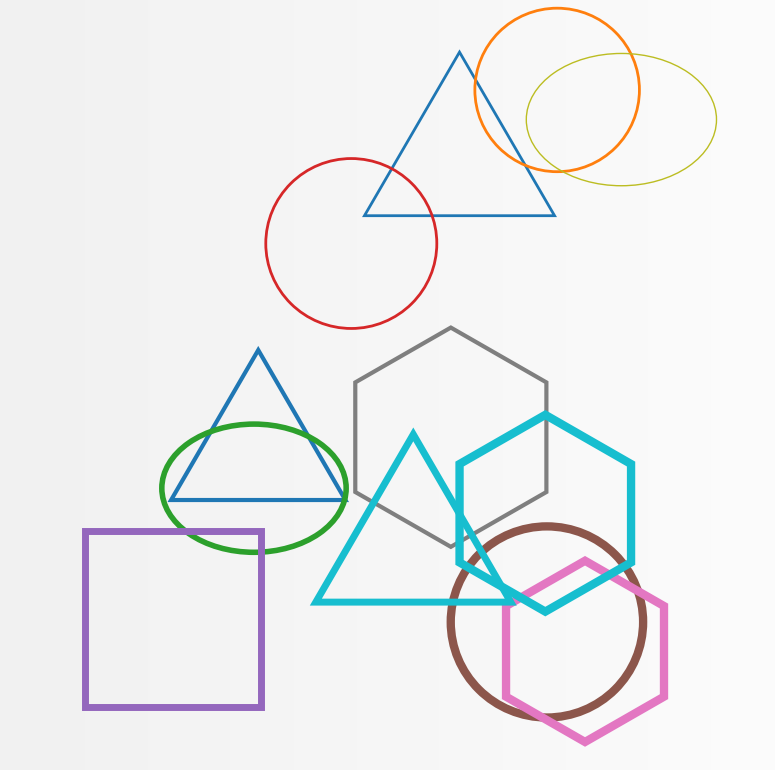[{"shape": "triangle", "thickness": 1.5, "radius": 0.65, "center": [0.333, 0.416]}, {"shape": "triangle", "thickness": 1, "radius": 0.71, "center": [0.593, 0.791]}, {"shape": "circle", "thickness": 1, "radius": 0.53, "center": [0.719, 0.883]}, {"shape": "oval", "thickness": 2, "radius": 0.59, "center": [0.328, 0.366]}, {"shape": "circle", "thickness": 1, "radius": 0.55, "center": [0.453, 0.684]}, {"shape": "square", "thickness": 2.5, "radius": 0.57, "center": [0.223, 0.197]}, {"shape": "circle", "thickness": 3, "radius": 0.62, "center": [0.706, 0.192]}, {"shape": "hexagon", "thickness": 3, "radius": 0.59, "center": [0.755, 0.154]}, {"shape": "hexagon", "thickness": 1.5, "radius": 0.71, "center": [0.582, 0.432]}, {"shape": "oval", "thickness": 0.5, "radius": 0.61, "center": [0.802, 0.845]}, {"shape": "hexagon", "thickness": 3, "radius": 0.64, "center": [0.704, 0.333]}, {"shape": "triangle", "thickness": 2.5, "radius": 0.73, "center": [0.533, 0.291]}]